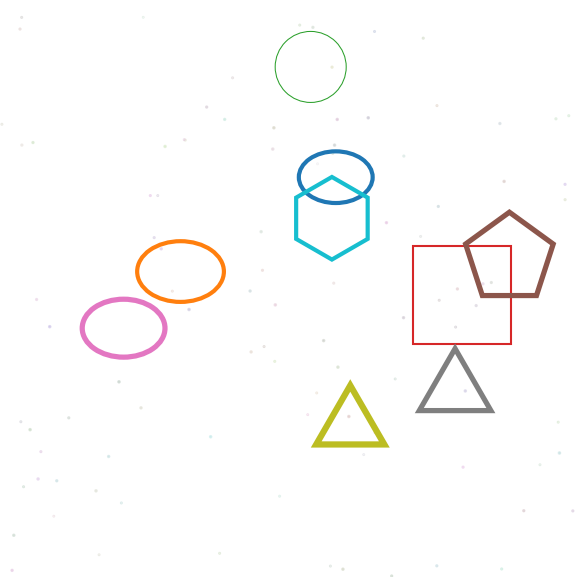[{"shape": "oval", "thickness": 2, "radius": 0.32, "center": [0.581, 0.692]}, {"shape": "oval", "thickness": 2, "radius": 0.38, "center": [0.313, 0.529]}, {"shape": "circle", "thickness": 0.5, "radius": 0.31, "center": [0.538, 0.883]}, {"shape": "square", "thickness": 1, "radius": 0.42, "center": [0.801, 0.489]}, {"shape": "pentagon", "thickness": 2.5, "radius": 0.4, "center": [0.882, 0.552]}, {"shape": "oval", "thickness": 2.5, "radius": 0.36, "center": [0.214, 0.431]}, {"shape": "triangle", "thickness": 2.5, "radius": 0.36, "center": [0.788, 0.324]}, {"shape": "triangle", "thickness": 3, "radius": 0.34, "center": [0.607, 0.264]}, {"shape": "hexagon", "thickness": 2, "radius": 0.36, "center": [0.575, 0.621]}]